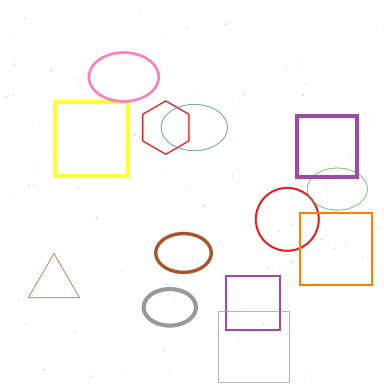[{"shape": "hexagon", "thickness": 1, "radius": 0.35, "center": [0.431, 0.669]}, {"shape": "circle", "thickness": 1.5, "radius": 0.41, "center": [0.746, 0.43]}, {"shape": "oval", "thickness": 0.5, "radius": 0.43, "center": [0.505, 0.669]}, {"shape": "oval", "thickness": 0.5, "radius": 0.39, "center": [0.876, 0.509]}, {"shape": "square", "thickness": 3, "radius": 0.39, "center": [0.849, 0.62]}, {"shape": "square", "thickness": 1.5, "radius": 0.35, "center": [0.658, 0.213]}, {"shape": "square", "thickness": 1.5, "radius": 0.47, "center": [0.872, 0.353]}, {"shape": "square", "thickness": 3, "radius": 0.48, "center": [0.238, 0.638]}, {"shape": "triangle", "thickness": 0.5, "radius": 0.38, "center": [0.14, 0.265]}, {"shape": "oval", "thickness": 2.5, "radius": 0.36, "center": [0.477, 0.343]}, {"shape": "oval", "thickness": 2, "radius": 0.45, "center": [0.322, 0.8]}, {"shape": "square", "thickness": 0.5, "radius": 0.46, "center": [0.658, 0.1]}, {"shape": "oval", "thickness": 3, "radius": 0.34, "center": [0.441, 0.202]}]